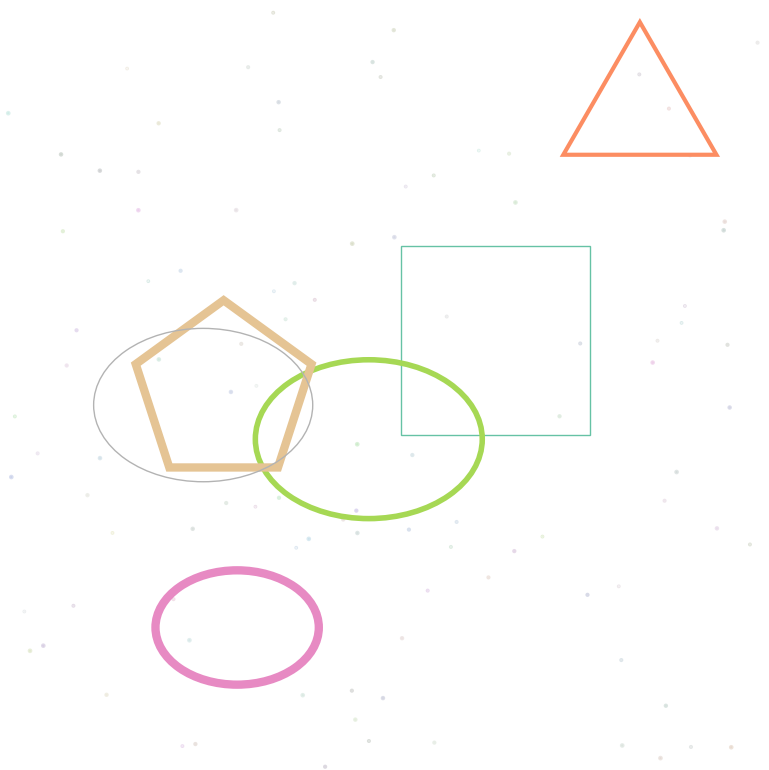[{"shape": "square", "thickness": 0.5, "radius": 0.61, "center": [0.643, 0.558]}, {"shape": "triangle", "thickness": 1.5, "radius": 0.57, "center": [0.831, 0.856]}, {"shape": "oval", "thickness": 3, "radius": 0.53, "center": [0.308, 0.185]}, {"shape": "oval", "thickness": 2, "radius": 0.74, "center": [0.479, 0.43]}, {"shape": "pentagon", "thickness": 3, "radius": 0.6, "center": [0.29, 0.49]}, {"shape": "oval", "thickness": 0.5, "radius": 0.71, "center": [0.264, 0.474]}]